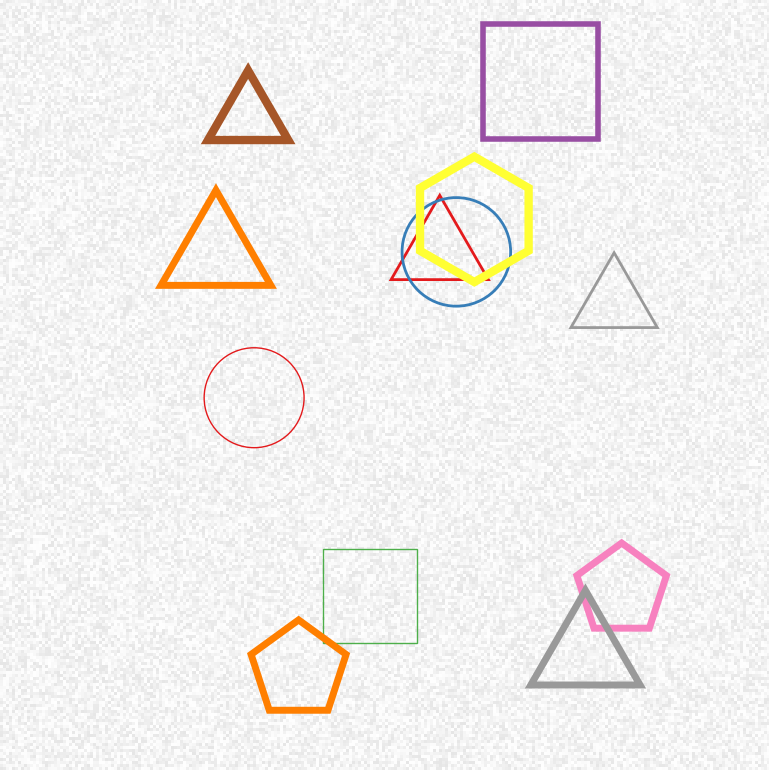[{"shape": "triangle", "thickness": 1, "radius": 0.36, "center": [0.571, 0.673]}, {"shape": "circle", "thickness": 0.5, "radius": 0.32, "center": [0.33, 0.483]}, {"shape": "circle", "thickness": 1, "radius": 0.35, "center": [0.593, 0.673]}, {"shape": "square", "thickness": 0.5, "radius": 0.31, "center": [0.48, 0.226]}, {"shape": "square", "thickness": 2, "radius": 0.37, "center": [0.702, 0.894]}, {"shape": "pentagon", "thickness": 2.5, "radius": 0.32, "center": [0.388, 0.13]}, {"shape": "triangle", "thickness": 2.5, "radius": 0.41, "center": [0.28, 0.671]}, {"shape": "hexagon", "thickness": 3, "radius": 0.41, "center": [0.616, 0.715]}, {"shape": "triangle", "thickness": 3, "radius": 0.3, "center": [0.322, 0.848]}, {"shape": "pentagon", "thickness": 2.5, "radius": 0.31, "center": [0.807, 0.234]}, {"shape": "triangle", "thickness": 2.5, "radius": 0.41, "center": [0.76, 0.151]}, {"shape": "triangle", "thickness": 1, "radius": 0.32, "center": [0.798, 0.607]}]